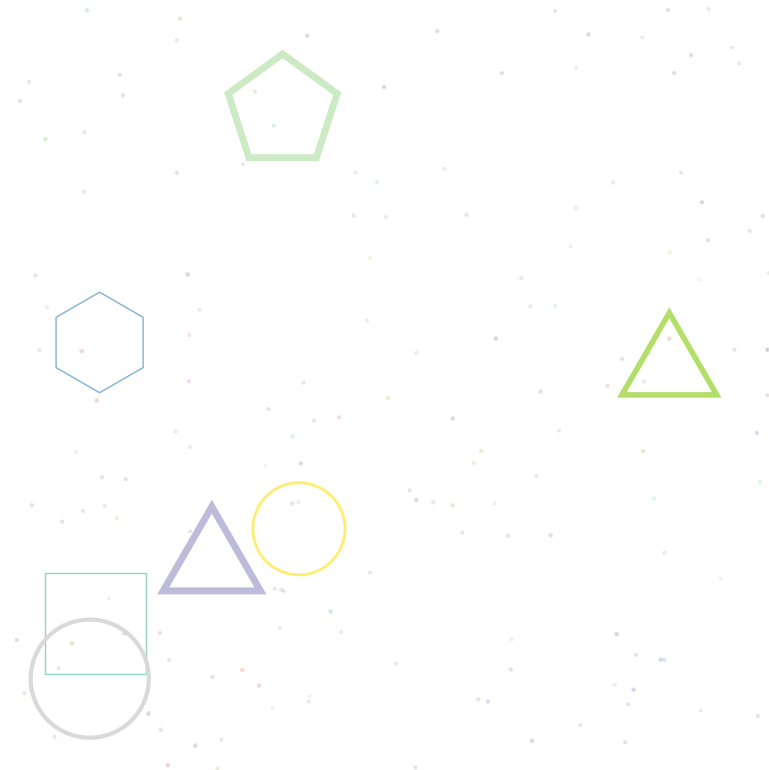[{"shape": "square", "thickness": 0.5, "radius": 0.33, "center": [0.124, 0.19]}, {"shape": "triangle", "thickness": 2.5, "radius": 0.36, "center": [0.275, 0.269]}, {"shape": "hexagon", "thickness": 0.5, "radius": 0.33, "center": [0.129, 0.555]}, {"shape": "triangle", "thickness": 2, "radius": 0.36, "center": [0.869, 0.523]}, {"shape": "circle", "thickness": 1.5, "radius": 0.38, "center": [0.117, 0.119]}, {"shape": "pentagon", "thickness": 2.5, "radius": 0.37, "center": [0.367, 0.855]}, {"shape": "circle", "thickness": 1, "radius": 0.3, "center": [0.388, 0.313]}]